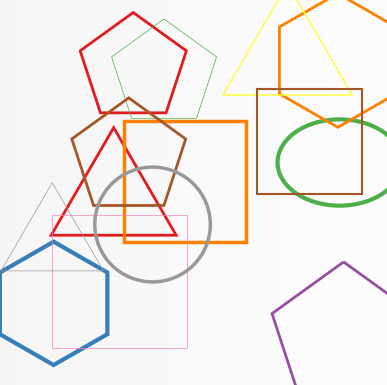[{"shape": "pentagon", "thickness": 2, "radius": 0.72, "center": [0.344, 0.823]}, {"shape": "triangle", "thickness": 2, "radius": 0.93, "center": [0.293, 0.482]}, {"shape": "hexagon", "thickness": 3, "radius": 0.8, "center": [0.138, 0.212]}, {"shape": "pentagon", "thickness": 0.5, "radius": 0.71, "center": [0.423, 0.808]}, {"shape": "oval", "thickness": 3, "radius": 0.8, "center": [0.876, 0.578]}, {"shape": "pentagon", "thickness": 2, "radius": 0.97, "center": [0.887, 0.126]}, {"shape": "hexagon", "thickness": 2, "radius": 0.87, "center": [0.872, 0.843]}, {"shape": "square", "thickness": 2.5, "radius": 0.79, "center": [0.477, 0.528]}, {"shape": "triangle", "thickness": 1, "radius": 0.96, "center": [0.742, 0.85]}, {"shape": "square", "thickness": 1.5, "radius": 0.68, "center": [0.8, 0.633]}, {"shape": "pentagon", "thickness": 2, "radius": 0.77, "center": [0.332, 0.591]}, {"shape": "square", "thickness": 0.5, "radius": 0.87, "center": [0.309, 0.268]}, {"shape": "circle", "thickness": 2.5, "radius": 0.75, "center": [0.394, 0.417]}, {"shape": "triangle", "thickness": 0.5, "radius": 0.76, "center": [0.135, 0.373]}]